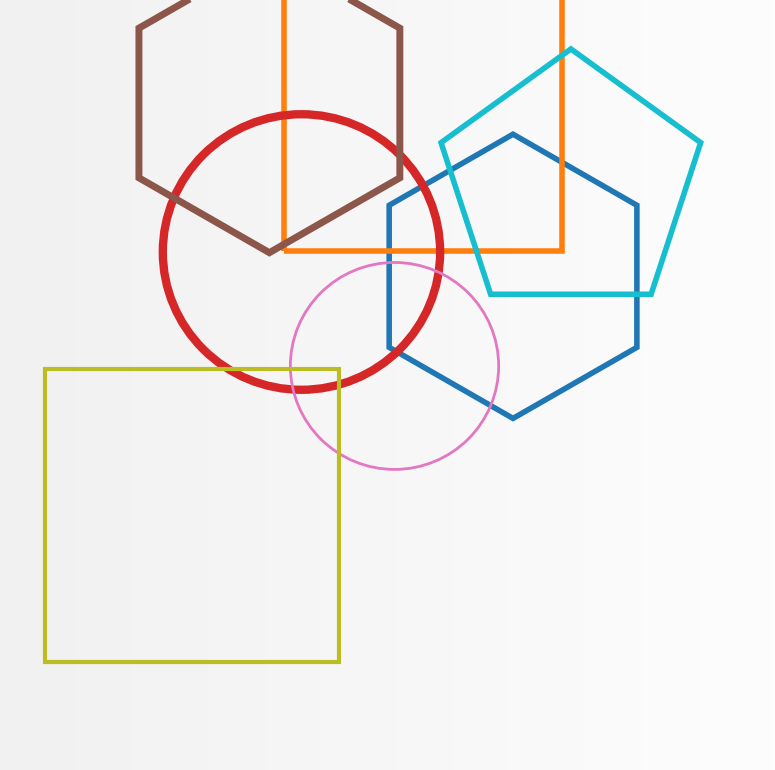[{"shape": "hexagon", "thickness": 2, "radius": 0.92, "center": [0.662, 0.641]}, {"shape": "square", "thickness": 2, "radius": 0.89, "center": [0.546, 0.853]}, {"shape": "circle", "thickness": 3, "radius": 0.89, "center": [0.389, 0.673]}, {"shape": "hexagon", "thickness": 2.5, "radius": 0.97, "center": [0.348, 0.866]}, {"shape": "circle", "thickness": 1, "radius": 0.67, "center": [0.509, 0.525]}, {"shape": "square", "thickness": 1.5, "radius": 0.95, "center": [0.248, 0.33]}, {"shape": "pentagon", "thickness": 2, "radius": 0.88, "center": [0.737, 0.76]}]